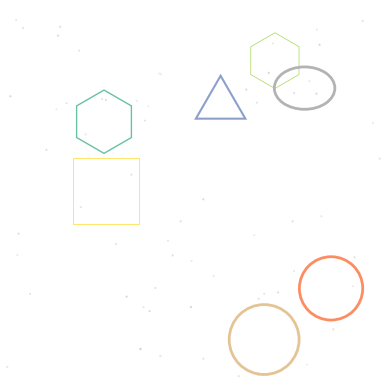[{"shape": "hexagon", "thickness": 1, "radius": 0.41, "center": [0.27, 0.684]}, {"shape": "circle", "thickness": 2, "radius": 0.41, "center": [0.86, 0.251]}, {"shape": "triangle", "thickness": 1.5, "radius": 0.37, "center": [0.573, 0.729]}, {"shape": "hexagon", "thickness": 0.5, "radius": 0.36, "center": [0.714, 0.843]}, {"shape": "square", "thickness": 0.5, "radius": 0.43, "center": [0.276, 0.504]}, {"shape": "circle", "thickness": 2, "radius": 0.45, "center": [0.686, 0.118]}, {"shape": "oval", "thickness": 2, "radius": 0.39, "center": [0.791, 0.771]}]